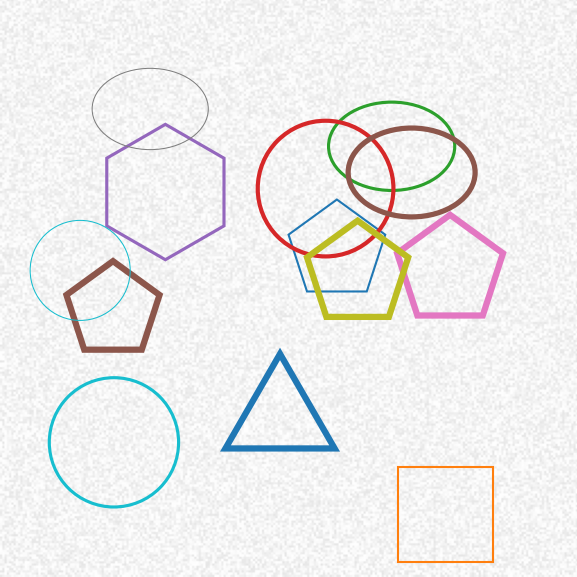[{"shape": "pentagon", "thickness": 1, "radius": 0.44, "center": [0.583, 0.566]}, {"shape": "triangle", "thickness": 3, "radius": 0.55, "center": [0.485, 0.277]}, {"shape": "square", "thickness": 1, "radius": 0.41, "center": [0.771, 0.109]}, {"shape": "oval", "thickness": 1.5, "radius": 0.55, "center": [0.678, 0.746]}, {"shape": "circle", "thickness": 2, "radius": 0.59, "center": [0.564, 0.673]}, {"shape": "hexagon", "thickness": 1.5, "radius": 0.59, "center": [0.286, 0.667]}, {"shape": "oval", "thickness": 2.5, "radius": 0.55, "center": [0.713, 0.7]}, {"shape": "pentagon", "thickness": 3, "radius": 0.42, "center": [0.196, 0.462]}, {"shape": "pentagon", "thickness": 3, "radius": 0.48, "center": [0.779, 0.531]}, {"shape": "oval", "thickness": 0.5, "radius": 0.5, "center": [0.26, 0.81]}, {"shape": "pentagon", "thickness": 3, "radius": 0.46, "center": [0.619, 0.525]}, {"shape": "circle", "thickness": 1.5, "radius": 0.56, "center": [0.197, 0.233]}, {"shape": "circle", "thickness": 0.5, "radius": 0.43, "center": [0.139, 0.531]}]